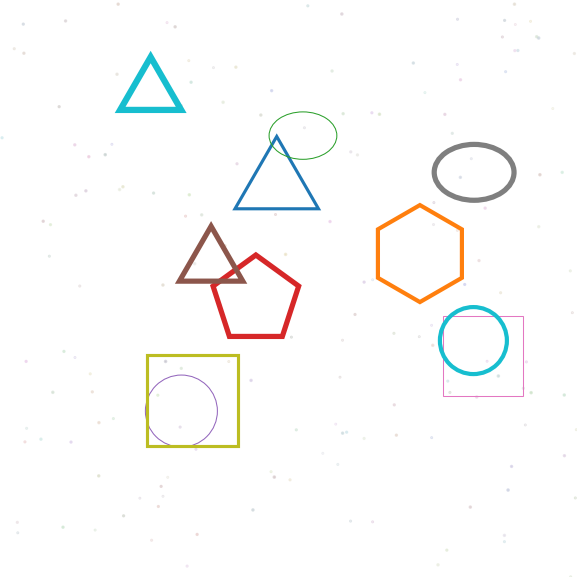[{"shape": "triangle", "thickness": 1.5, "radius": 0.42, "center": [0.479, 0.679]}, {"shape": "hexagon", "thickness": 2, "radius": 0.42, "center": [0.727, 0.56]}, {"shape": "oval", "thickness": 0.5, "radius": 0.29, "center": [0.525, 0.764]}, {"shape": "pentagon", "thickness": 2.5, "radius": 0.39, "center": [0.443, 0.48]}, {"shape": "circle", "thickness": 0.5, "radius": 0.31, "center": [0.314, 0.287]}, {"shape": "triangle", "thickness": 2.5, "radius": 0.32, "center": [0.366, 0.544]}, {"shape": "square", "thickness": 0.5, "radius": 0.35, "center": [0.837, 0.383]}, {"shape": "oval", "thickness": 2.5, "radius": 0.35, "center": [0.821, 0.701]}, {"shape": "square", "thickness": 1.5, "radius": 0.39, "center": [0.333, 0.306]}, {"shape": "circle", "thickness": 2, "radius": 0.29, "center": [0.82, 0.409]}, {"shape": "triangle", "thickness": 3, "radius": 0.31, "center": [0.261, 0.839]}]